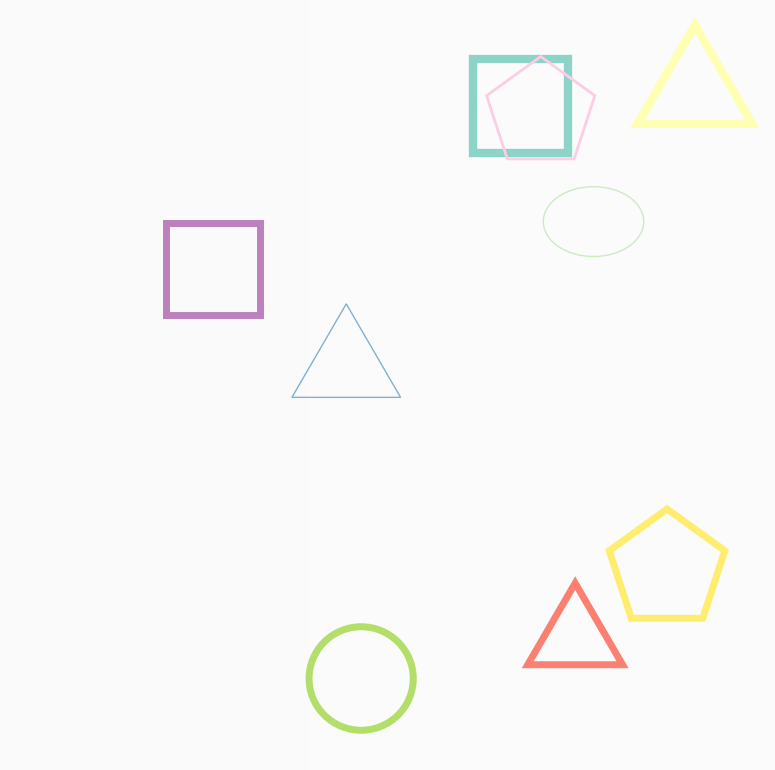[{"shape": "square", "thickness": 3, "radius": 0.31, "center": [0.672, 0.862]}, {"shape": "triangle", "thickness": 3, "radius": 0.43, "center": [0.897, 0.882]}, {"shape": "triangle", "thickness": 2.5, "radius": 0.35, "center": [0.742, 0.172]}, {"shape": "triangle", "thickness": 0.5, "radius": 0.4, "center": [0.447, 0.524]}, {"shape": "circle", "thickness": 2.5, "radius": 0.34, "center": [0.466, 0.119]}, {"shape": "pentagon", "thickness": 1, "radius": 0.37, "center": [0.698, 0.853]}, {"shape": "square", "thickness": 2.5, "radius": 0.3, "center": [0.275, 0.651]}, {"shape": "oval", "thickness": 0.5, "radius": 0.32, "center": [0.766, 0.712]}, {"shape": "pentagon", "thickness": 2.5, "radius": 0.39, "center": [0.861, 0.261]}]